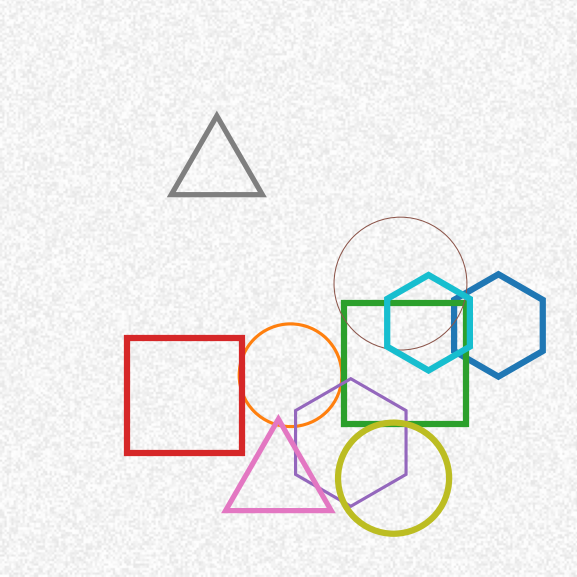[{"shape": "hexagon", "thickness": 3, "radius": 0.44, "center": [0.863, 0.436]}, {"shape": "circle", "thickness": 1.5, "radius": 0.44, "center": [0.503, 0.349]}, {"shape": "square", "thickness": 3, "radius": 0.53, "center": [0.701, 0.369]}, {"shape": "square", "thickness": 3, "radius": 0.5, "center": [0.319, 0.314]}, {"shape": "hexagon", "thickness": 1.5, "radius": 0.55, "center": [0.607, 0.233]}, {"shape": "circle", "thickness": 0.5, "radius": 0.58, "center": [0.693, 0.508]}, {"shape": "triangle", "thickness": 2.5, "radius": 0.53, "center": [0.482, 0.168]}, {"shape": "triangle", "thickness": 2.5, "radius": 0.45, "center": [0.375, 0.708]}, {"shape": "circle", "thickness": 3, "radius": 0.48, "center": [0.682, 0.171]}, {"shape": "hexagon", "thickness": 3, "radius": 0.41, "center": [0.742, 0.44]}]